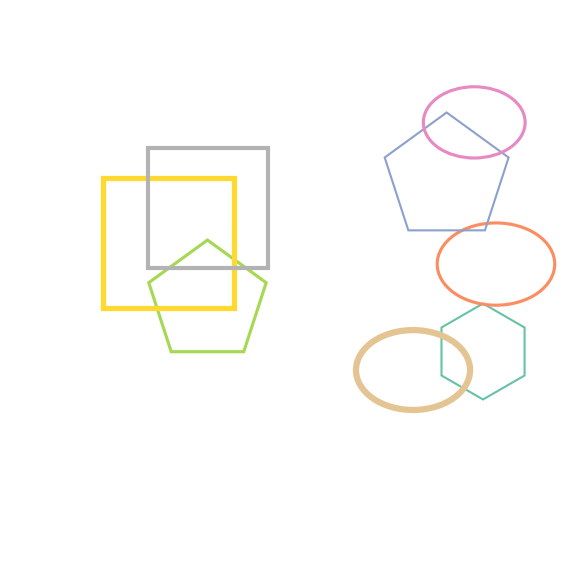[{"shape": "hexagon", "thickness": 1, "radius": 0.42, "center": [0.836, 0.39]}, {"shape": "oval", "thickness": 1.5, "radius": 0.51, "center": [0.859, 0.542]}, {"shape": "pentagon", "thickness": 1, "radius": 0.56, "center": [0.773, 0.692]}, {"shape": "oval", "thickness": 1.5, "radius": 0.44, "center": [0.821, 0.787]}, {"shape": "pentagon", "thickness": 1.5, "radius": 0.53, "center": [0.359, 0.477]}, {"shape": "square", "thickness": 2.5, "radius": 0.56, "center": [0.292, 0.578]}, {"shape": "oval", "thickness": 3, "radius": 0.49, "center": [0.715, 0.358]}, {"shape": "square", "thickness": 2, "radius": 0.52, "center": [0.36, 0.639]}]